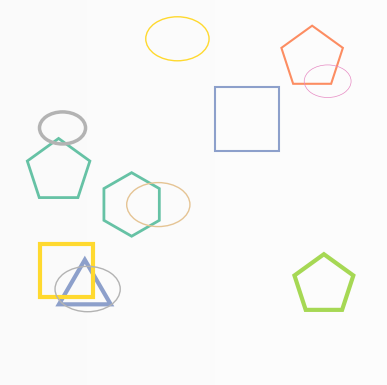[{"shape": "pentagon", "thickness": 2, "radius": 0.42, "center": [0.151, 0.555]}, {"shape": "hexagon", "thickness": 2, "radius": 0.41, "center": [0.34, 0.469]}, {"shape": "pentagon", "thickness": 1.5, "radius": 0.42, "center": [0.806, 0.85]}, {"shape": "square", "thickness": 1.5, "radius": 0.42, "center": [0.637, 0.69]}, {"shape": "triangle", "thickness": 3, "radius": 0.39, "center": [0.219, 0.248]}, {"shape": "oval", "thickness": 0.5, "radius": 0.3, "center": [0.846, 0.789]}, {"shape": "pentagon", "thickness": 3, "radius": 0.4, "center": [0.836, 0.26]}, {"shape": "square", "thickness": 3, "radius": 0.34, "center": [0.172, 0.297]}, {"shape": "oval", "thickness": 1, "radius": 0.41, "center": [0.458, 0.899]}, {"shape": "oval", "thickness": 1, "radius": 0.41, "center": [0.409, 0.469]}, {"shape": "oval", "thickness": 2.5, "radius": 0.3, "center": [0.161, 0.668]}, {"shape": "oval", "thickness": 1, "radius": 0.42, "center": [0.226, 0.249]}]